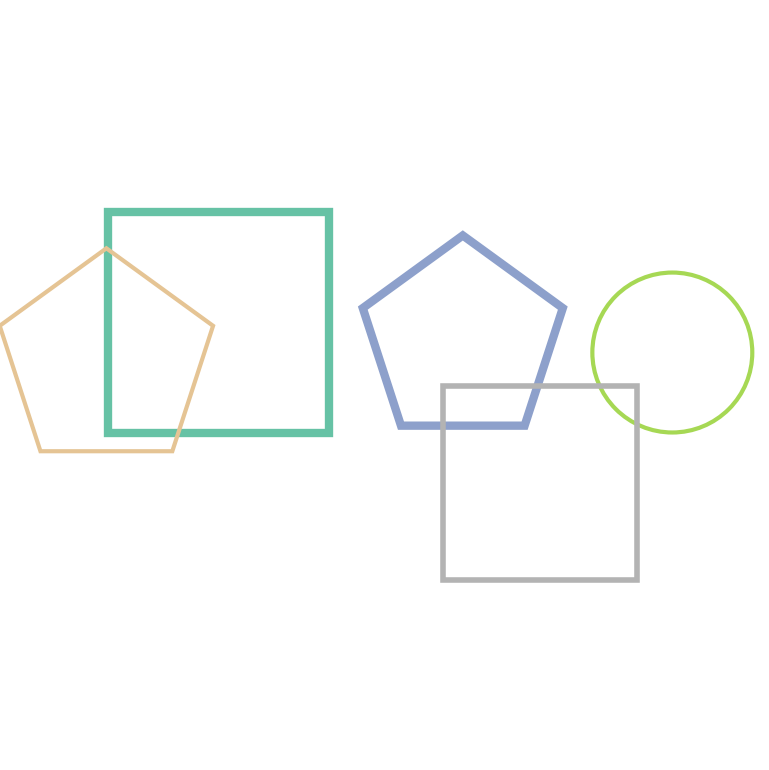[{"shape": "square", "thickness": 3, "radius": 0.72, "center": [0.284, 0.581]}, {"shape": "pentagon", "thickness": 3, "radius": 0.68, "center": [0.601, 0.558]}, {"shape": "circle", "thickness": 1.5, "radius": 0.52, "center": [0.873, 0.542]}, {"shape": "pentagon", "thickness": 1.5, "radius": 0.73, "center": [0.138, 0.532]}, {"shape": "square", "thickness": 2, "radius": 0.63, "center": [0.702, 0.372]}]